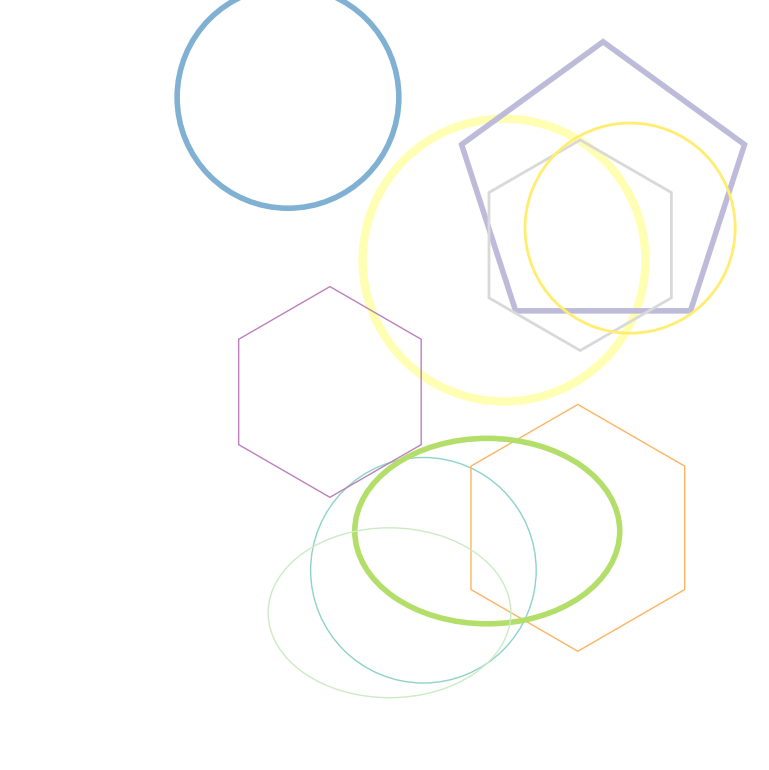[{"shape": "circle", "thickness": 0.5, "radius": 0.73, "center": [0.55, 0.259]}, {"shape": "circle", "thickness": 3, "radius": 0.92, "center": [0.655, 0.662]}, {"shape": "pentagon", "thickness": 2, "radius": 0.97, "center": [0.783, 0.753]}, {"shape": "circle", "thickness": 2, "radius": 0.72, "center": [0.374, 0.874]}, {"shape": "hexagon", "thickness": 0.5, "radius": 0.8, "center": [0.75, 0.314]}, {"shape": "oval", "thickness": 2, "radius": 0.86, "center": [0.633, 0.31]}, {"shape": "hexagon", "thickness": 1, "radius": 0.68, "center": [0.753, 0.682]}, {"shape": "hexagon", "thickness": 0.5, "radius": 0.68, "center": [0.428, 0.491]}, {"shape": "oval", "thickness": 0.5, "radius": 0.79, "center": [0.506, 0.204]}, {"shape": "circle", "thickness": 1, "radius": 0.68, "center": [0.818, 0.704]}]